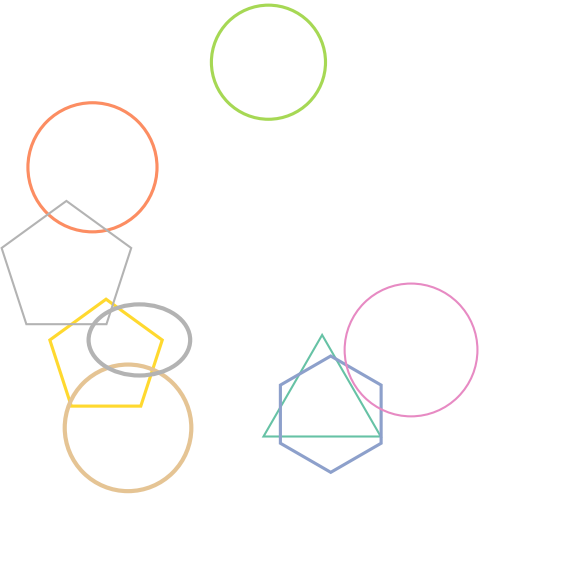[{"shape": "triangle", "thickness": 1, "radius": 0.59, "center": [0.558, 0.302]}, {"shape": "circle", "thickness": 1.5, "radius": 0.56, "center": [0.16, 0.709]}, {"shape": "hexagon", "thickness": 1.5, "radius": 0.5, "center": [0.573, 0.282]}, {"shape": "circle", "thickness": 1, "radius": 0.57, "center": [0.712, 0.393]}, {"shape": "circle", "thickness": 1.5, "radius": 0.49, "center": [0.465, 0.891]}, {"shape": "pentagon", "thickness": 1.5, "radius": 0.51, "center": [0.184, 0.379]}, {"shape": "circle", "thickness": 2, "radius": 0.55, "center": [0.222, 0.258]}, {"shape": "oval", "thickness": 2, "radius": 0.44, "center": [0.241, 0.41]}, {"shape": "pentagon", "thickness": 1, "radius": 0.59, "center": [0.115, 0.533]}]